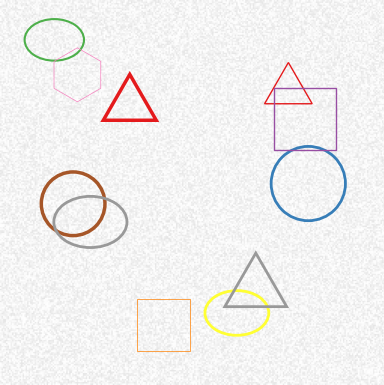[{"shape": "triangle", "thickness": 1, "radius": 0.36, "center": [0.749, 0.766]}, {"shape": "triangle", "thickness": 2.5, "radius": 0.4, "center": [0.337, 0.727]}, {"shape": "circle", "thickness": 2, "radius": 0.48, "center": [0.801, 0.523]}, {"shape": "oval", "thickness": 1.5, "radius": 0.39, "center": [0.141, 0.896]}, {"shape": "square", "thickness": 1, "radius": 0.4, "center": [0.793, 0.692]}, {"shape": "square", "thickness": 0.5, "radius": 0.34, "center": [0.424, 0.157]}, {"shape": "oval", "thickness": 2, "radius": 0.41, "center": [0.615, 0.187]}, {"shape": "circle", "thickness": 2.5, "radius": 0.41, "center": [0.19, 0.471]}, {"shape": "hexagon", "thickness": 0.5, "radius": 0.35, "center": [0.201, 0.806]}, {"shape": "oval", "thickness": 2, "radius": 0.47, "center": [0.235, 0.423]}, {"shape": "triangle", "thickness": 2, "radius": 0.46, "center": [0.664, 0.25]}]